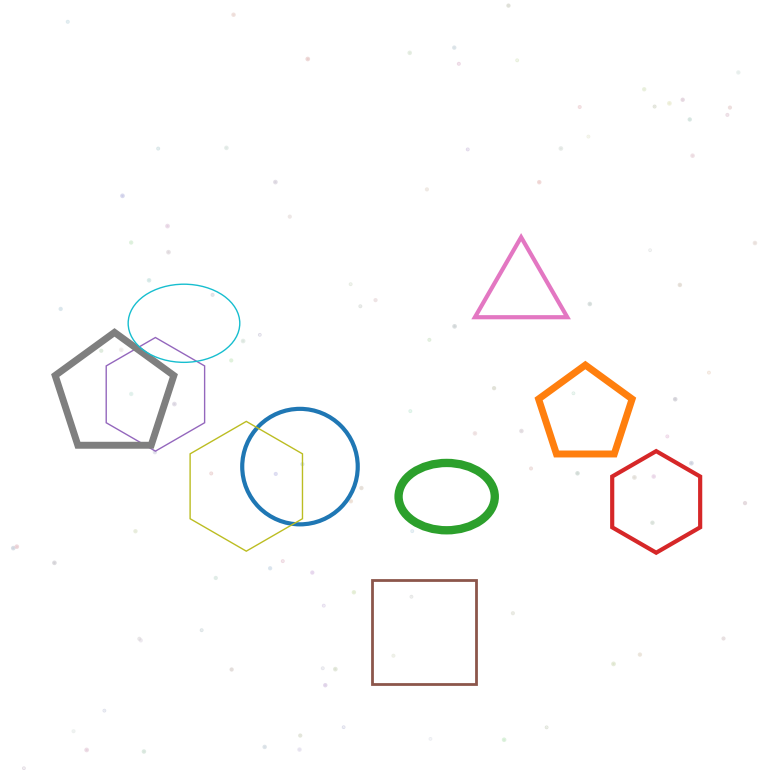[{"shape": "circle", "thickness": 1.5, "radius": 0.38, "center": [0.39, 0.394]}, {"shape": "pentagon", "thickness": 2.5, "radius": 0.32, "center": [0.76, 0.462]}, {"shape": "oval", "thickness": 3, "radius": 0.31, "center": [0.58, 0.355]}, {"shape": "hexagon", "thickness": 1.5, "radius": 0.33, "center": [0.852, 0.348]}, {"shape": "hexagon", "thickness": 0.5, "radius": 0.37, "center": [0.202, 0.488]}, {"shape": "square", "thickness": 1, "radius": 0.34, "center": [0.551, 0.179]}, {"shape": "triangle", "thickness": 1.5, "radius": 0.35, "center": [0.677, 0.623]}, {"shape": "pentagon", "thickness": 2.5, "radius": 0.41, "center": [0.149, 0.487]}, {"shape": "hexagon", "thickness": 0.5, "radius": 0.42, "center": [0.32, 0.368]}, {"shape": "oval", "thickness": 0.5, "radius": 0.36, "center": [0.239, 0.58]}]